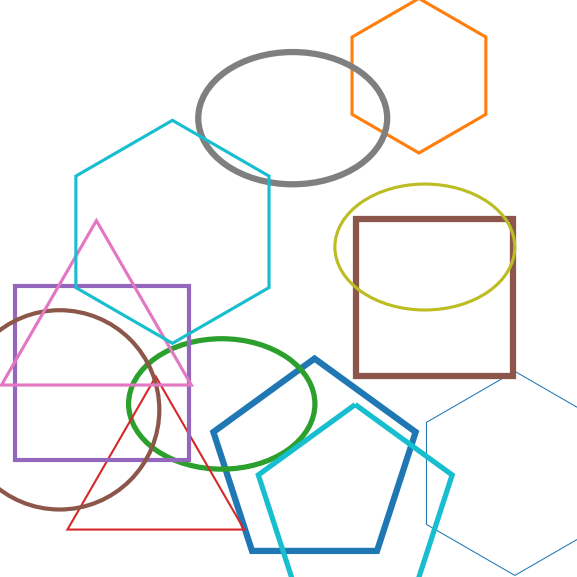[{"shape": "hexagon", "thickness": 0.5, "radius": 0.88, "center": [0.891, 0.179]}, {"shape": "pentagon", "thickness": 3, "radius": 0.92, "center": [0.545, 0.194]}, {"shape": "hexagon", "thickness": 1.5, "radius": 0.67, "center": [0.725, 0.868]}, {"shape": "oval", "thickness": 2.5, "radius": 0.81, "center": [0.384, 0.3]}, {"shape": "triangle", "thickness": 1, "radius": 0.88, "center": [0.27, 0.17]}, {"shape": "square", "thickness": 2, "radius": 0.75, "center": [0.177, 0.353]}, {"shape": "circle", "thickness": 2, "radius": 0.86, "center": [0.103, 0.289]}, {"shape": "square", "thickness": 3, "radius": 0.68, "center": [0.752, 0.484]}, {"shape": "triangle", "thickness": 1.5, "radius": 0.95, "center": [0.167, 0.427]}, {"shape": "oval", "thickness": 3, "radius": 0.82, "center": [0.507, 0.795]}, {"shape": "oval", "thickness": 1.5, "radius": 0.78, "center": [0.736, 0.571]}, {"shape": "hexagon", "thickness": 1.5, "radius": 0.97, "center": [0.299, 0.598]}, {"shape": "pentagon", "thickness": 2.5, "radius": 0.88, "center": [0.615, 0.122]}]